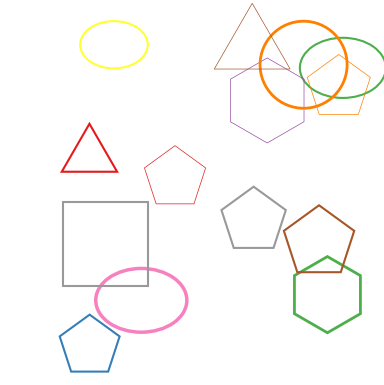[{"shape": "pentagon", "thickness": 0.5, "radius": 0.42, "center": [0.455, 0.538]}, {"shape": "triangle", "thickness": 1.5, "radius": 0.42, "center": [0.232, 0.595]}, {"shape": "pentagon", "thickness": 1.5, "radius": 0.41, "center": [0.233, 0.101]}, {"shape": "oval", "thickness": 1.5, "radius": 0.56, "center": [0.891, 0.824]}, {"shape": "hexagon", "thickness": 2, "radius": 0.49, "center": [0.85, 0.235]}, {"shape": "hexagon", "thickness": 0.5, "radius": 0.55, "center": [0.694, 0.739]}, {"shape": "circle", "thickness": 2, "radius": 0.57, "center": [0.789, 0.832]}, {"shape": "pentagon", "thickness": 0.5, "radius": 0.43, "center": [0.88, 0.772]}, {"shape": "oval", "thickness": 1.5, "radius": 0.44, "center": [0.296, 0.884]}, {"shape": "triangle", "thickness": 0.5, "radius": 0.57, "center": [0.655, 0.878]}, {"shape": "pentagon", "thickness": 1.5, "radius": 0.48, "center": [0.829, 0.371]}, {"shape": "oval", "thickness": 2.5, "radius": 0.59, "center": [0.367, 0.22]}, {"shape": "square", "thickness": 1.5, "radius": 0.55, "center": [0.274, 0.366]}, {"shape": "pentagon", "thickness": 1.5, "radius": 0.44, "center": [0.659, 0.427]}]